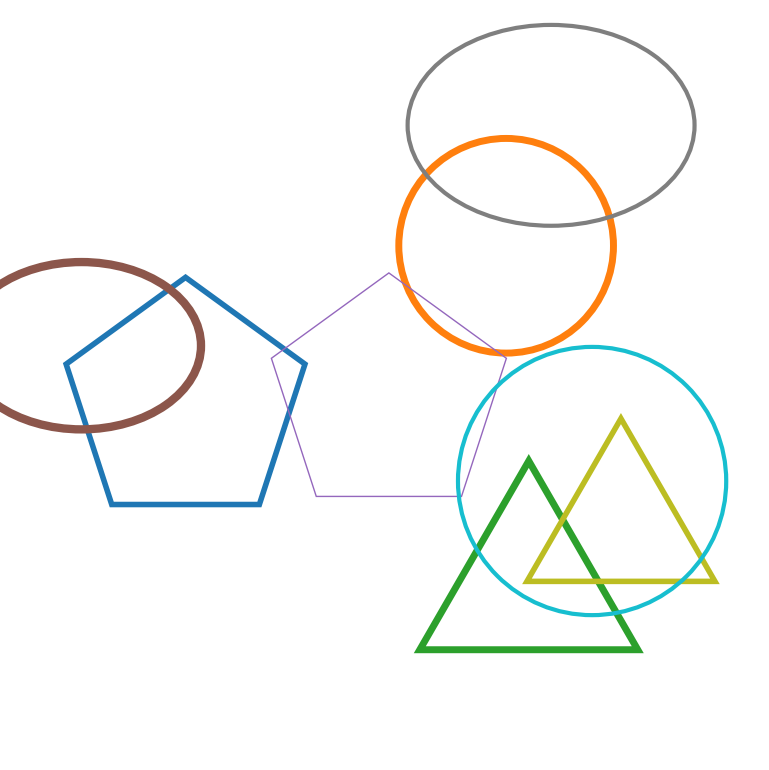[{"shape": "pentagon", "thickness": 2, "radius": 0.82, "center": [0.241, 0.477]}, {"shape": "circle", "thickness": 2.5, "radius": 0.7, "center": [0.657, 0.681]}, {"shape": "triangle", "thickness": 2.5, "radius": 0.82, "center": [0.687, 0.238]}, {"shape": "pentagon", "thickness": 0.5, "radius": 0.8, "center": [0.505, 0.485]}, {"shape": "oval", "thickness": 3, "radius": 0.78, "center": [0.106, 0.551]}, {"shape": "oval", "thickness": 1.5, "radius": 0.93, "center": [0.716, 0.837]}, {"shape": "triangle", "thickness": 2, "radius": 0.7, "center": [0.806, 0.315]}, {"shape": "circle", "thickness": 1.5, "radius": 0.87, "center": [0.769, 0.375]}]